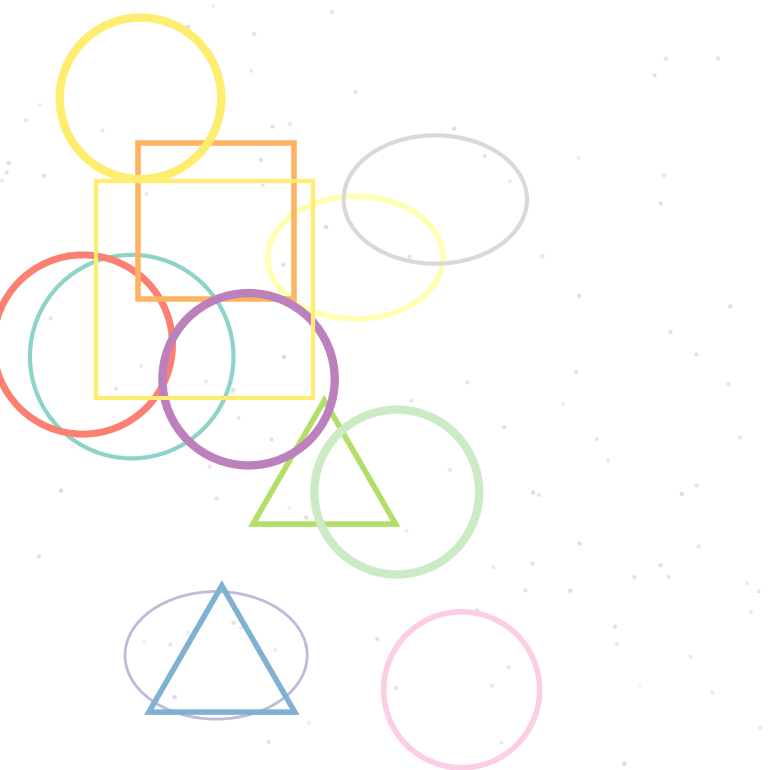[{"shape": "circle", "thickness": 1.5, "radius": 0.66, "center": [0.171, 0.537]}, {"shape": "oval", "thickness": 2, "radius": 0.57, "center": [0.462, 0.665]}, {"shape": "oval", "thickness": 1, "radius": 0.59, "center": [0.281, 0.149]}, {"shape": "circle", "thickness": 2.5, "radius": 0.58, "center": [0.108, 0.553]}, {"shape": "triangle", "thickness": 2, "radius": 0.55, "center": [0.288, 0.13]}, {"shape": "square", "thickness": 2, "radius": 0.51, "center": [0.28, 0.713]}, {"shape": "triangle", "thickness": 2, "radius": 0.54, "center": [0.421, 0.373]}, {"shape": "circle", "thickness": 2, "radius": 0.51, "center": [0.6, 0.104]}, {"shape": "oval", "thickness": 1.5, "radius": 0.6, "center": [0.565, 0.741]}, {"shape": "circle", "thickness": 3, "radius": 0.56, "center": [0.323, 0.507]}, {"shape": "circle", "thickness": 3, "radius": 0.54, "center": [0.515, 0.361]}, {"shape": "circle", "thickness": 3, "radius": 0.52, "center": [0.182, 0.872]}, {"shape": "square", "thickness": 1.5, "radius": 0.7, "center": [0.266, 0.624]}]